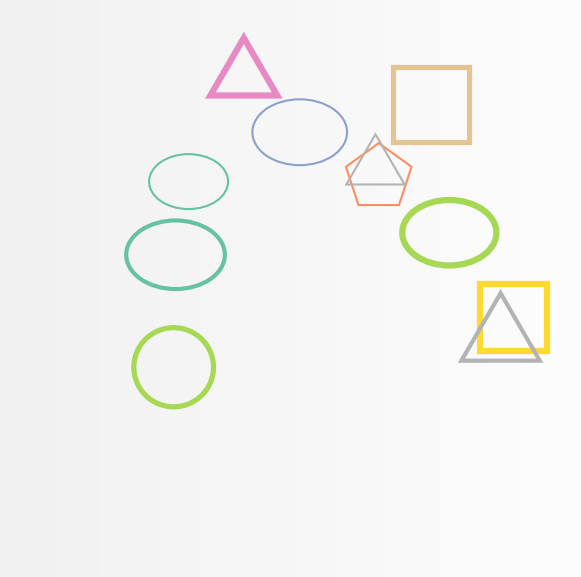[{"shape": "oval", "thickness": 2, "radius": 0.42, "center": [0.302, 0.558]}, {"shape": "oval", "thickness": 1, "radius": 0.34, "center": [0.324, 0.685]}, {"shape": "pentagon", "thickness": 1, "radius": 0.3, "center": [0.652, 0.692]}, {"shape": "oval", "thickness": 1, "radius": 0.41, "center": [0.516, 0.77]}, {"shape": "triangle", "thickness": 3, "radius": 0.33, "center": [0.419, 0.867]}, {"shape": "circle", "thickness": 2.5, "radius": 0.34, "center": [0.299, 0.363]}, {"shape": "oval", "thickness": 3, "radius": 0.4, "center": [0.773, 0.596]}, {"shape": "square", "thickness": 3, "radius": 0.29, "center": [0.884, 0.45]}, {"shape": "square", "thickness": 2.5, "radius": 0.33, "center": [0.741, 0.818]}, {"shape": "triangle", "thickness": 1, "radius": 0.29, "center": [0.646, 0.709]}, {"shape": "triangle", "thickness": 2, "radius": 0.39, "center": [0.861, 0.414]}]